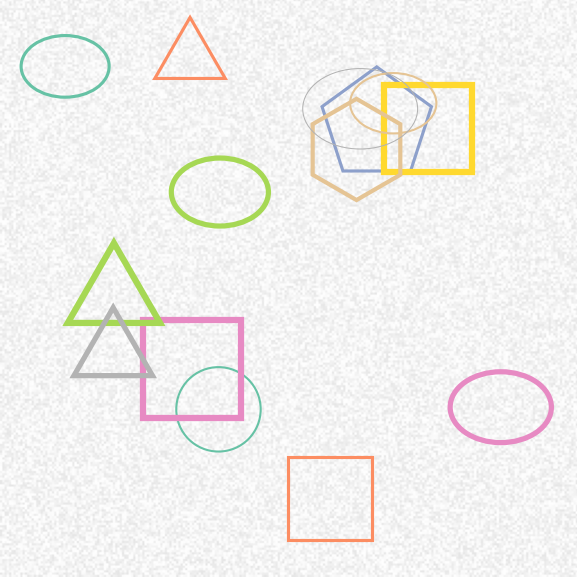[{"shape": "oval", "thickness": 1.5, "radius": 0.38, "center": [0.113, 0.884]}, {"shape": "circle", "thickness": 1, "radius": 0.37, "center": [0.378, 0.29]}, {"shape": "square", "thickness": 1.5, "radius": 0.36, "center": [0.571, 0.136]}, {"shape": "triangle", "thickness": 1.5, "radius": 0.35, "center": [0.329, 0.899]}, {"shape": "pentagon", "thickness": 1.5, "radius": 0.5, "center": [0.652, 0.784]}, {"shape": "oval", "thickness": 2.5, "radius": 0.44, "center": [0.867, 0.294]}, {"shape": "square", "thickness": 3, "radius": 0.43, "center": [0.332, 0.361]}, {"shape": "triangle", "thickness": 3, "radius": 0.46, "center": [0.197, 0.486]}, {"shape": "oval", "thickness": 2.5, "radius": 0.42, "center": [0.381, 0.667]}, {"shape": "square", "thickness": 3, "radius": 0.38, "center": [0.741, 0.777]}, {"shape": "hexagon", "thickness": 2, "radius": 0.44, "center": [0.617, 0.74]}, {"shape": "oval", "thickness": 1, "radius": 0.37, "center": [0.681, 0.82]}, {"shape": "oval", "thickness": 0.5, "radius": 0.5, "center": [0.624, 0.811]}, {"shape": "triangle", "thickness": 2.5, "radius": 0.39, "center": [0.196, 0.388]}]